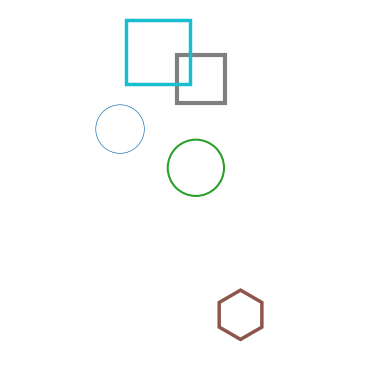[{"shape": "circle", "thickness": 0.5, "radius": 0.32, "center": [0.312, 0.665]}, {"shape": "circle", "thickness": 1.5, "radius": 0.37, "center": [0.509, 0.564]}, {"shape": "hexagon", "thickness": 2.5, "radius": 0.32, "center": [0.625, 0.182]}, {"shape": "square", "thickness": 3, "radius": 0.31, "center": [0.522, 0.795]}, {"shape": "square", "thickness": 2.5, "radius": 0.42, "center": [0.41, 0.865]}]